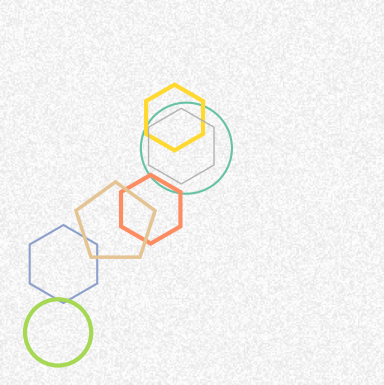[{"shape": "circle", "thickness": 1.5, "radius": 0.59, "center": [0.484, 0.615]}, {"shape": "hexagon", "thickness": 3, "radius": 0.45, "center": [0.391, 0.457]}, {"shape": "hexagon", "thickness": 1.5, "radius": 0.51, "center": [0.165, 0.314]}, {"shape": "circle", "thickness": 3, "radius": 0.43, "center": [0.151, 0.137]}, {"shape": "hexagon", "thickness": 3, "radius": 0.43, "center": [0.453, 0.695]}, {"shape": "pentagon", "thickness": 2.5, "radius": 0.54, "center": [0.3, 0.419]}, {"shape": "hexagon", "thickness": 1, "radius": 0.49, "center": [0.471, 0.621]}]